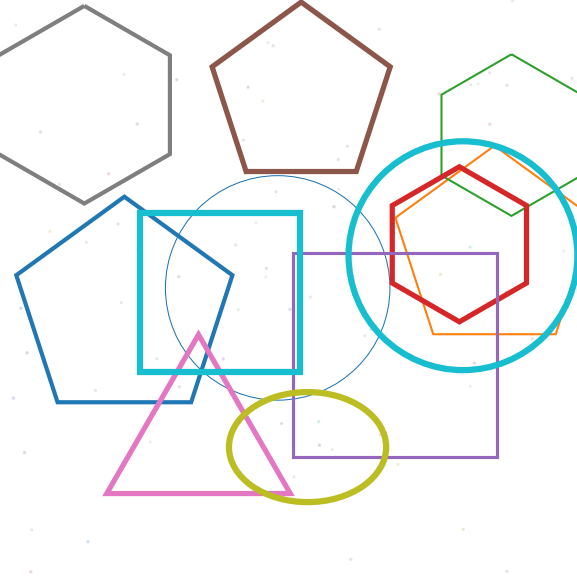[{"shape": "circle", "thickness": 0.5, "radius": 0.97, "center": [0.481, 0.501]}, {"shape": "pentagon", "thickness": 2, "radius": 0.98, "center": [0.215, 0.462]}, {"shape": "pentagon", "thickness": 1, "radius": 0.9, "center": [0.856, 0.566]}, {"shape": "hexagon", "thickness": 1, "radius": 0.7, "center": [0.886, 0.765]}, {"shape": "hexagon", "thickness": 2.5, "radius": 0.67, "center": [0.795, 0.576]}, {"shape": "square", "thickness": 1.5, "radius": 0.88, "center": [0.685, 0.385]}, {"shape": "pentagon", "thickness": 2.5, "radius": 0.81, "center": [0.522, 0.833]}, {"shape": "triangle", "thickness": 2.5, "radius": 0.92, "center": [0.344, 0.236]}, {"shape": "hexagon", "thickness": 2, "radius": 0.86, "center": [0.146, 0.818]}, {"shape": "oval", "thickness": 3, "radius": 0.68, "center": [0.533, 0.225]}, {"shape": "circle", "thickness": 3, "radius": 0.99, "center": [0.802, 0.556]}, {"shape": "square", "thickness": 3, "radius": 0.69, "center": [0.381, 0.492]}]